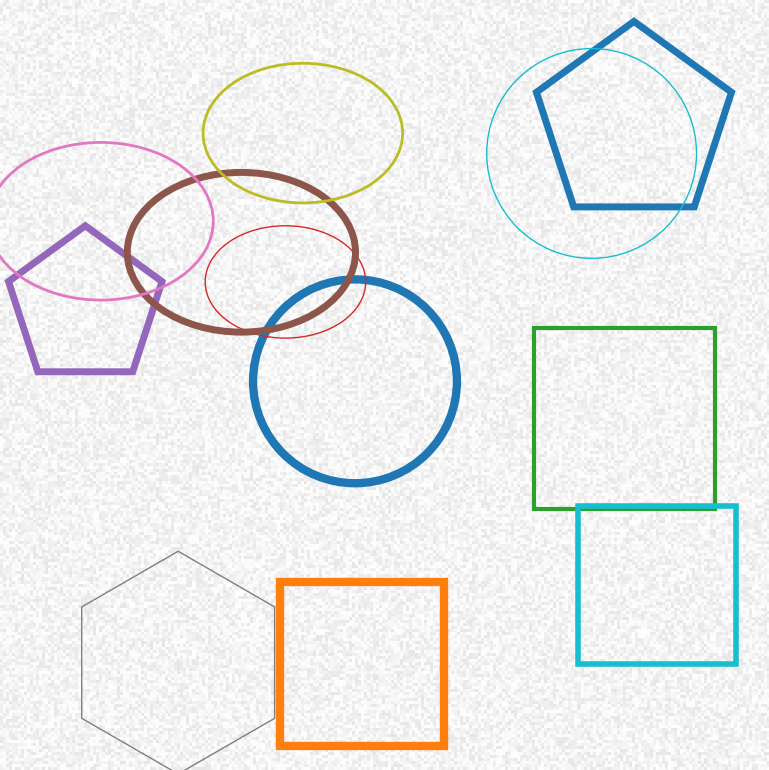[{"shape": "pentagon", "thickness": 2.5, "radius": 0.67, "center": [0.823, 0.839]}, {"shape": "circle", "thickness": 3, "radius": 0.66, "center": [0.461, 0.505]}, {"shape": "square", "thickness": 3, "radius": 0.53, "center": [0.47, 0.138]}, {"shape": "square", "thickness": 1.5, "radius": 0.59, "center": [0.811, 0.457]}, {"shape": "oval", "thickness": 0.5, "radius": 0.52, "center": [0.371, 0.634]}, {"shape": "pentagon", "thickness": 2.5, "radius": 0.52, "center": [0.111, 0.602]}, {"shape": "oval", "thickness": 2.5, "radius": 0.74, "center": [0.314, 0.672]}, {"shape": "oval", "thickness": 1, "radius": 0.73, "center": [0.131, 0.713]}, {"shape": "hexagon", "thickness": 0.5, "radius": 0.72, "center": [0.231, 0.139]}, {"shape": "oval", "thickness": 1, "radius": 0.65, "center": [0.393, 0.827]}, {"shape": "circle", "thickness": 0.5, "radius": 0.68, "center": [0.768, 0.801]}, {"shape": "square", "thickness": 2, "radius": 0.51, "center": [0.853, 0.24]}]